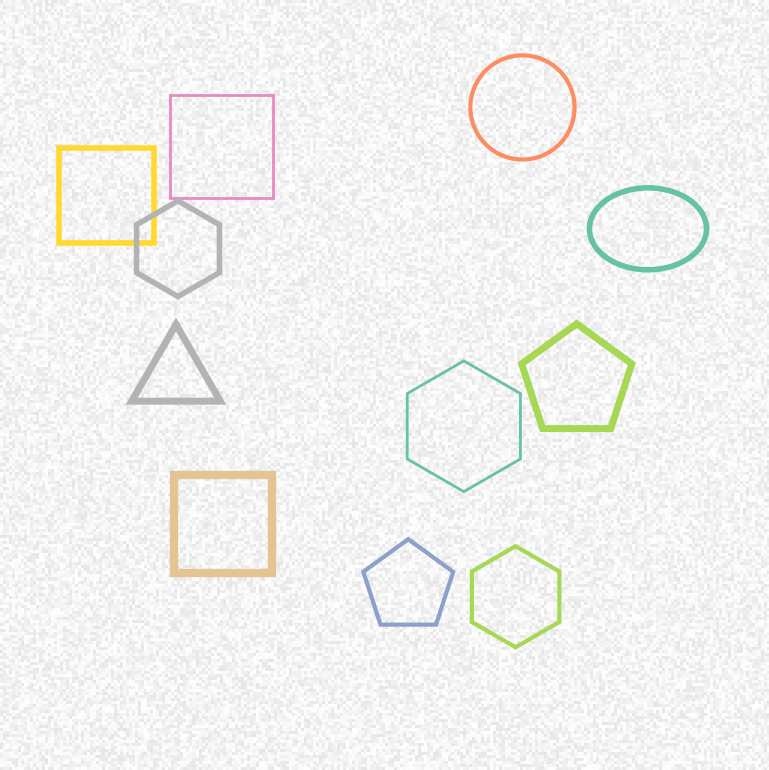[{"shape": "hexagon", "thickness": 1, "radius": 0.42, "center": [0.602, 0.446]}, {"shape": "oval", "thickness": 2, "radius": 0.38, "center": [0.842, 0.703]}, {"shape": "circle", "thickness": 1.5, "radius": 0.34, "center": [0.679, 0.86]}, {"shape": "pentagon", "thickness": 1.5, "radius": 0.31, "center": [0.53, 0.238]}, {"shape": "square", "thickness": 1, "radius": 0.34, "center": [0.288, 0.81]}, {"shape": "hexagon", "thickness": 1.5, "radius": 0.33, "center": [0.67, 0.225]}, {"shape": "pentagon", "thickness": 2.5, "radius": 0.38, "center": [0.749, 0.504]}, {"shape": "square", "thickness": 2, "radius": 0.31, "center": [0.138, 0.746]}, {"shape": "square", "thickness": 3, "radius": 0.32, "center": [0.289, 0.32]}, {"shape": "triangle", "thickness": 2.5, "radius": 0.33, "center": [0.229, 0.512]}, {"shape": "hexagon", "thickness": 2, "radius": 0.31, "center": [0.231, 0.677]}]